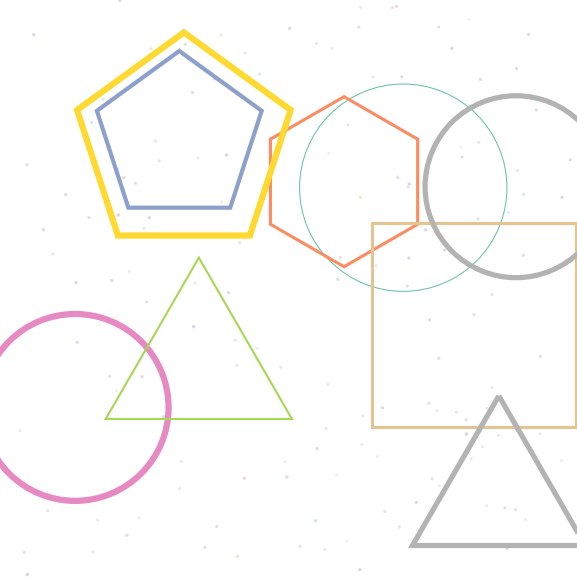[{"shape": "circle", "thickness": 0.5, "radius": 0.9, "center": [0.698, 0.674]}, {"shape": "hexagon", "thickness": 1.5, "radius": 0.74, "center": [0.596, 0.684]}, {"shape": "pentagon", "thickness": 2, "radius": 0.75, "center": [0.31, 0.761]}, {"shape": "circle", "thickness": 3, "radius": 0.81, "center": [0.13, 0.294]}, {"shape": "triangle", "thickness": 1, "radius": 0.93, "center": [0.344, 0.367]}, {"shape": "pentagon", "thickness": 3, "radius": 0.97, "center": [0.318, 0.749]}, {"shape": "square", "thickness": 1.5, "radius": 0.88, "center": [0.82, 0.437]}, {"shape": "circle", "thickness": 2.5, "radius": 0.79, "center": [0.894, 0.676]}, {"shape": "triangle", "thickness": 2.5, "radius": 0.86, "center": [0.864, 0.141]}]